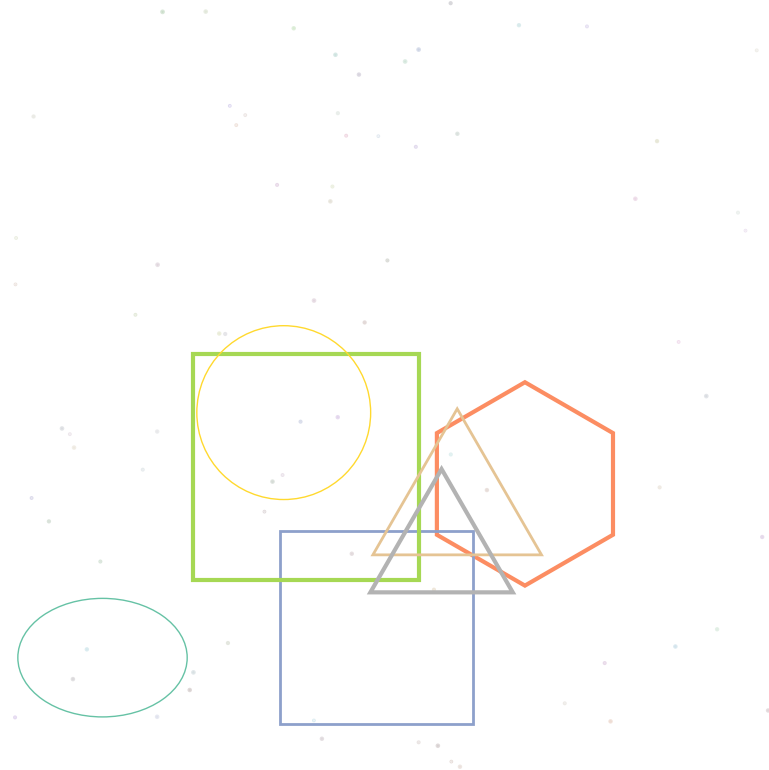[{"shape": "oval", "thickness": 0.5, "radius": 0.55, "center": [0.133, 0.146]}, {"shape": "hexagon", "thickness": 1.5, "radius": 0.66, "center": [0.682, 0.372]}, {"shape": "square", "thickness": 1, "radius": 0.63, "center": [0.489, 0.185]}, {"shape": "square", "thickness": 1.5, "radius": 0.73, "center": [0.398, 0.394]}, {"shape": "circle", "thickness": 0.5, "radius": 0.56, "center": [0.368, 0.464]}, {"shape": "triangle", "thickness": 1, "radius": 0.63, "center": [0.594, 0.343]}, {"shape": "triangle", "thickness": 1.5, "radius": 0.53, "center": [0.573, 0.284]}]